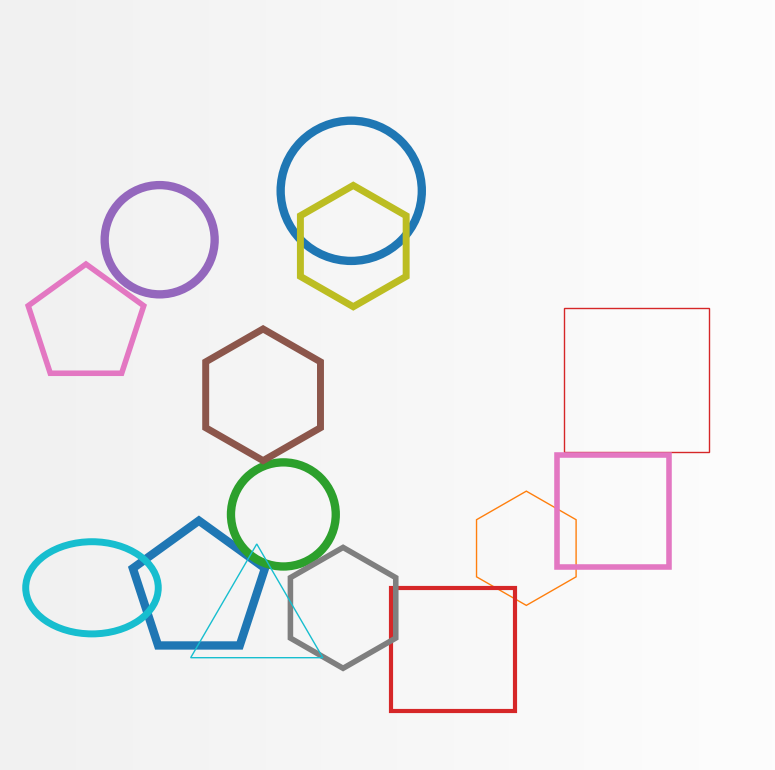[{"shape": "circle", "thickness": 3, "radius": 0.46, "center": [0.453, 0.752]}, {"shape": "pentagon", "thickness": 3, "radius": 0.45, "center": [0.257, 0.234]}, {"shape": "hexagon", "thickness": 0.5, "radius": 0.37, "center": [0.679, 0.288]}, {"shape": "circle", "thickness": 3, "radius": 0.34, "center": [0.366, 0.332]}, {"shape": "square", "thickness": 0.5, "radius": 0.47, "center": [0.822, 0.507]}, {"shape": "square", "thickness": 1.5, "radius": 0.4, "center": [0.584, 0.156]}, {"shape": "circle", "thickness": 3, "radius": 0.35, "center": [0.206, 0.689]}, {"shape": "hexagon", "thickness": 2.5, "radius": 0.43, "center": [0.339, 0.487]}, {"shape": "pentagon", "thickness": 2, "radius": 0.39, "center": [0.111, 0.579]}, {"shape": "square", "thickness": 2, "radius": 0.36, "center": [0.791, 0.337]}, {"shape": "hexagon", "thickness": 2, "radius": 0.39, "center": [0.443, 0.211]}, {"shape": "hexagon", "thickness": 2.5, "radius": 0.39, "center": [0.456, 0.68]}, {"shape": "oval", "thickness": 2.5, "radius": 0.43, "center": [0.119, 0.237]}, {"shape": "triangle", "thickness": 0.5, "radius": 0.49, "center": [0.331, 0.195]}]